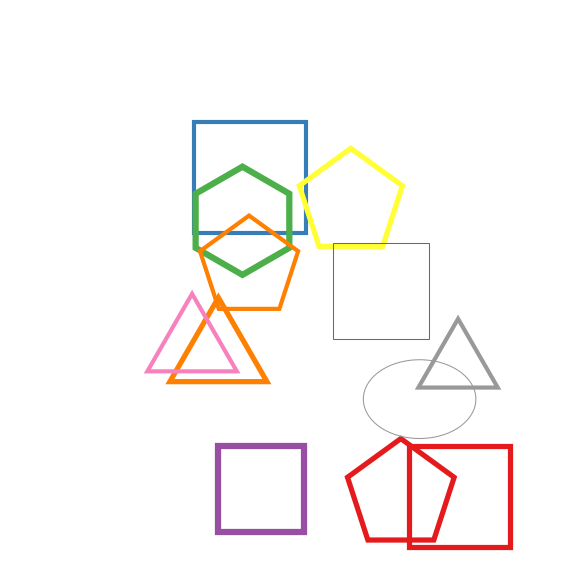[{"shape": "pentagon", "thickness": 2.5, "radius": 0.49, "center": [0.694, 0.143]}, {"shape": "square", "thickness": 2.5, "radius": 0.44, "center": [0.796, 0.139]}, {"shape": "square", "thickness": 2, "radius": 0.48, "center": [0.433, 0.692]}, {"shape": "hexagon", "thickness": 3, "radius": 0.47, "center": [0.42, 0.617]}, {"shape": "square", "thickness": 3, "radius": 0.37, "center": [0.451, 0.153]}, {"shape": "pentagon", "thickness": 2, "radius": 0.45, "center": [0.431, 0.537]}, {"shape": "triangle", "thickness": 2.5, "radius": 0.49, "center": [0.378, 0.387]}, {"shape": "pentagon", "thickness": 2.5, "radius": 0.47, "center": [0.607, 0.648]}, {"shape": "square", "thickness": 0.5, "radius": 0.41, "center": [0.66, 0.495]}, {"shape": "triangle", "thickness": 2, "radius": 0.45, "center": [0.333, 0.401]}, {"shape": "triangle", "thickness": 2, "radius": 0.4, "center": [0.793, 0.368]}, {"shape": "oval", "thickness": 0.5, "radius": 0.49, "center": [0.727, 0.308]}]